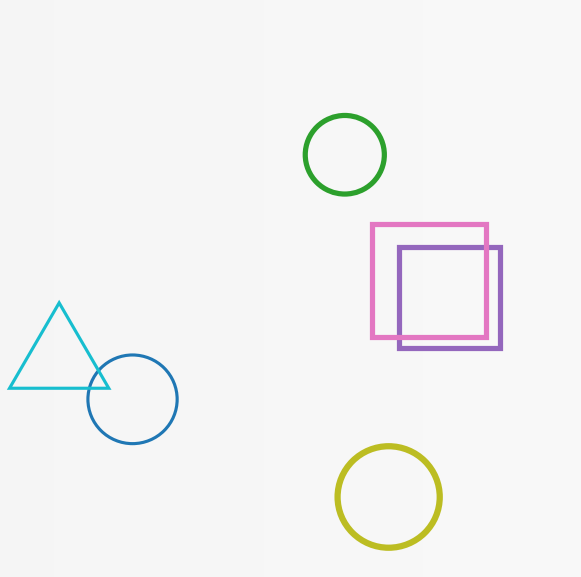[{"shape": "circle", "thickness": 1.5, "radius": 0.38, "center": [0.228, 0.308]}, {"shape": "circle", "thickness": 2.5, "radius": 0.34, "center": [0.593, 0.731]}, {"shape": "square", "thickness": 2.5, "radius": 0.44, "center": [0.774, 0.484]}, {"shape": "square", "thickness": 2.5, "radius": 0.49, "center": [0.738, 0.513]}, {"shape": "circle", "thickness": 3, "radius": 0.44, "center": [0.669, 0.139]}, {"shape": "triangle", "thickness": 1.5, "radius": 0.49, "center": [0.102, 0.376]}]